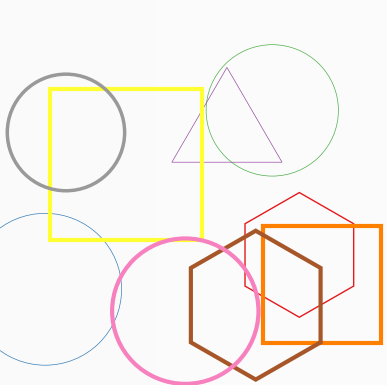[{"shape": "hexagon", "thickness": 1, "radius": 0.81, "center": [0.772, 0.338]}, {"shape": "circle", "thickness": 0.5, "radius": 0.99, "center": [0.117, 0.249]}, {"shape": "circle", "thickness": 0.5, "radius": 0.85, "center": [0.703, 0.713]}, {"shape": "triangle", "thickness": 0.5, "radius": 0.82, "center": [0.586, 0.661]}, {"shape": "square", "thickness": 3, "radius": 0.76, "center": [0.831, 0.262]}, {"shape": "square", "thickness": 3, "radius": 0.98, "center": [0.325, 0.573]}, {"shape": "hexagon", "thickness": 3, "radius": 0.97, "center": [0.66, 0.207]}, {"shape": "circle", "thickness": 3, "radius": 0.94, "center": [0.478, 0.192]}, {"shape": "circle", "thickness": 2.5, "radius": 0.76, "center": [0.17, 0.656]}]